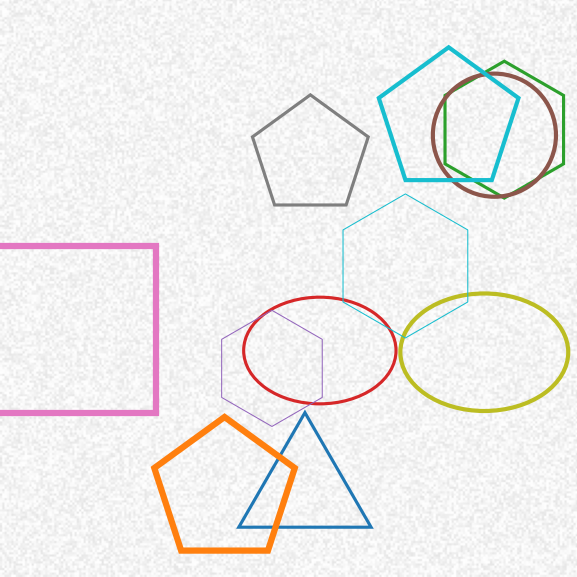[{"shape": "triangle", "thickness": 1.5, "radius": 0.66, "center": [0.528, 0.152]}, {"shape": "pentagon", "thickness": 3, "radius": 0.64, "center": [0.389, 0.149]}, {"shape": "hexagon", "thickness": 1.5, "radius": 0.59, "center": [0.873, 0.775]}, {"shape": "oval", "thickness": 1.5, "radius": 0.66, "center": [0.554, 0.392]}, {"shape": "hexagon", "thickness": 0.5, "radius": 0.5, "center": [0.471, 0.361]}, {"shape": "circle", "thickness": 2, "radius": 0.53, "center": [0.856, 0.765]}, {"shape": "square", "thickness": 3, "radius": 0.72, "center": [0.125, 0.429]}, {"shape": "pentagon", "thickness": 1.5, "radius": 0.53, "center": [0.537, 0.729]}, {"shape": "oval", "thickness": 2, "radius": 0.73, "center": [0.839, 0.389]}, {"shape": "hexagon", "thickness": 0.5, "radius": 0.62, "center": [0.702, 0.539]}, {"shape": "pentagon", "thickness": 2, "radius": 0.64, "center": [0.777, 0.79]}]